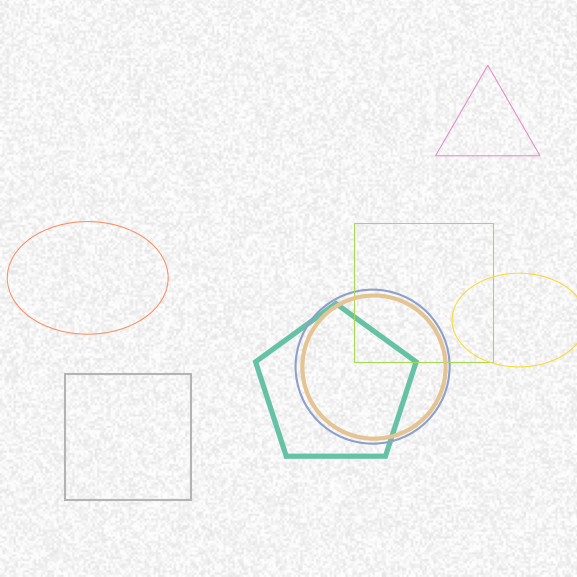[{"shape": "pentagon", "thickness": 2.5, "radius": 0.73, "center": [0.582, 0.327]}, {"shape": "oval", "thickness": 0.5, "radius": 0.7, "center": [0.152, 0.518]}, {"shape": "circle", "thickness": 1, "radius": 0.67, "center": [0.645, 0.364]}, {"shape": "triangle", "thickness": 0.5, "radius": 0.52, "center": [0.845, 0.782]}, {"shape": "square", "thickness": 0.5, "radius": 0.6, "center": [0.734, 0.493]}, {"shape": "oval", "thickness": 0.5, "radius": 0.58, "center": [0.899, 0.445]}, {"shape": "circle", "thickness": 2, "radius": 0.62, "center": [0.648, 0.364]}, {"shape": "square", "thickness": 1, "radius": 0.55, "center": [0.222, 0.243]}]